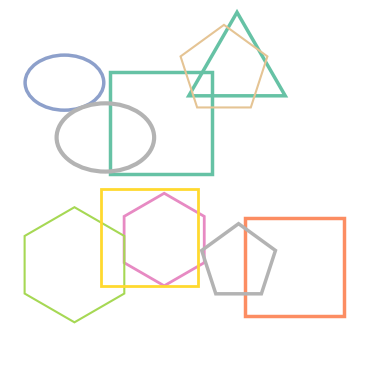[{"shape": "triangle", "thickness": 2.5, "radius": 0.72, "center": [0.616, 0.823]}, {"shape": "square", "thickness": 2.5, "radius": 0.66, "center": [0.419, 0.68]}, {"shape": "square", "thickness": 2.5, "radius": 0.64, "center": [0.766, 0.307]}, {"shape": "oval", "thickness": 2.5, "radius": 0.51, "center": [0.167, 0.785]}, {"shape": "hexagon", "thickness": 2, "radius": 0.6, "center": [0.426, 0.378]}, {"shape": "hexagon", "thickness": 1.5, "radius": 0.75, "center": [0.193, 0.312]}, {"shape": "square", "thickness": 2, "radius": 0.63, "center": [0.388, 0.384]}, {"shape": "pentagon", "thickness": 1.5, "radius": 0.59, "center": [0.582, 0.817]}, {"shape": "pentagon", "thickness": 2.5, "radius": 0.5, "center": [0.62, 0.318]}, {"shape": "oval", "thickness": 3, "radius": 0.63, "center": [0.274, 0.643]}]